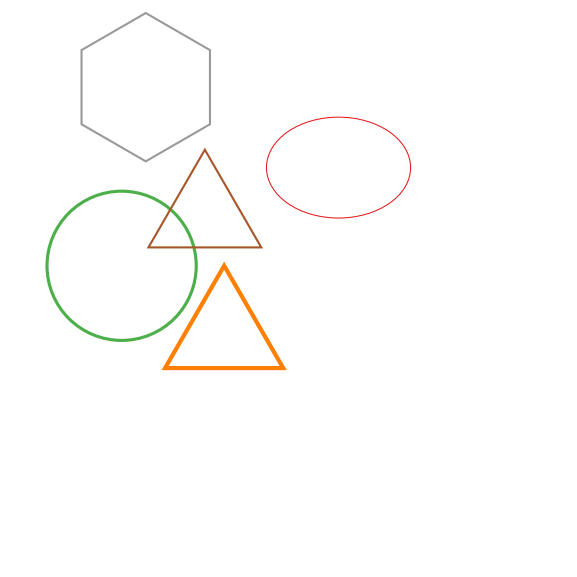[{"shape": "oval", "thickness": 0.5, "radius": 0.62, "center": [0.586, 0.709]}, {"shape": "circle", "thickness": 1.5, "radius": 0.65, "center": [0.211, 0.539]}, {"shape": "triangle", "thickness": 2, "radius": 0.59, "center": [0.388, 0.421]}, {"shape": "triangle", "thickness": 1, "radius": 0.56, "center": [0.355, 0.627]}, {"shape": "hexagon", "thickness": 1, "radius": 0.64, "center": [0.252, 0.848]}]